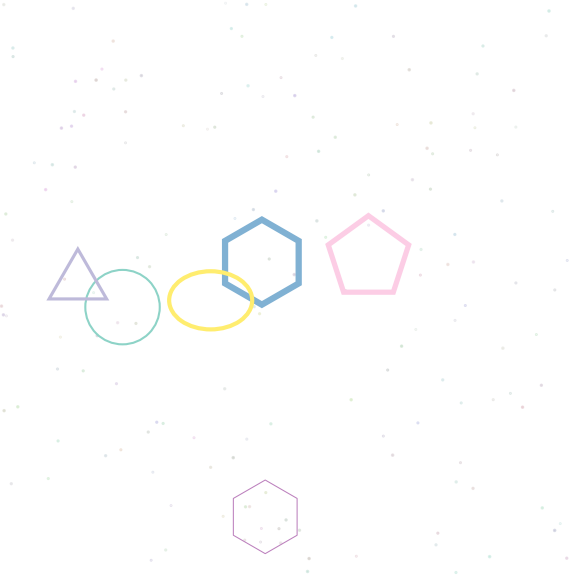[{"shape": "circle", "thickness": 1, "radius": 0.32, "center": [0.212, 0.467]}, {"shape": "triangle", "thickness": 1.5, "radius": 0.29, "center": [0.135, 0.51]}, {"shape": "hexagon", "thickness": 3, "radius": 0.37, "center": [0.453, 0.545]}, {"shape": "pentagon", "thickness": 2.5, "radius": 0.37, "center": [0.638, 0.552]}, {"shape": "hexagon", "thickness": 0.5, "radius": 0.32, "center": [0.459, 0.104]}, {"shape": "oval", "thickness": 2, "radius": 0.36, "center": [0.365, 0.479]}]